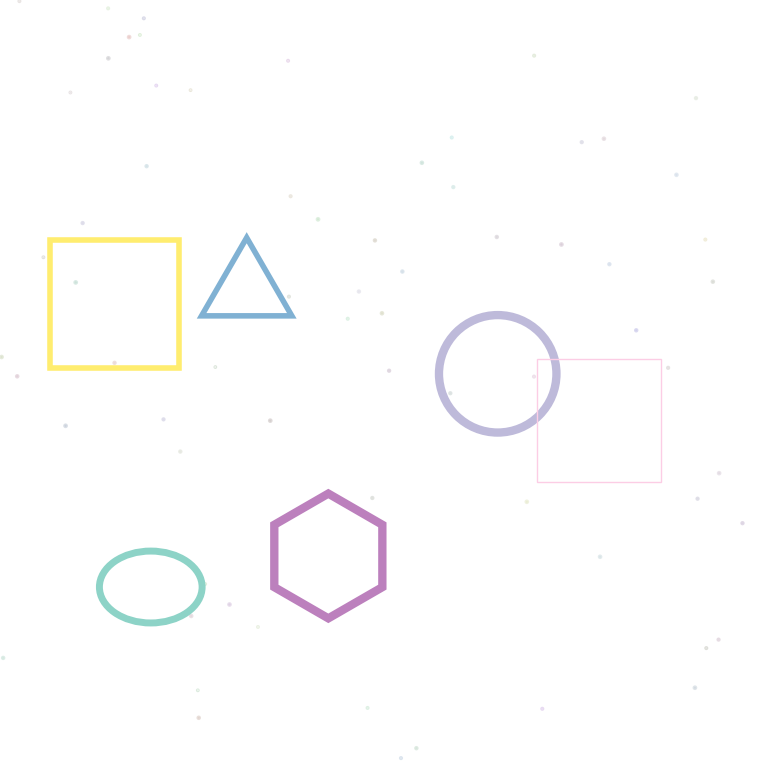[{"shape": "oval", "thickness": 2.5, "radius": 0.33, "center": [0.196, 0.238]}, {"shape": "circle", "thickness": 3, "radius": 0.38, "center": [0.646, 0.515]}, {"shape": "triangle", "thickness": 2, "radius": 0.34, "center": [0.32, 0.624]}, {"shape": "square", "thickness": 0.5, "radius": 0.4, "center": [0.778, 0.454]}, {"shape": "hexagon", "thickness": 3, "radius": 0.41, "center": [0.426, 0.278]}, {"shape": "square", "thickness": 2, "radius": 0.42, "center": [0.149, 0.605]}]